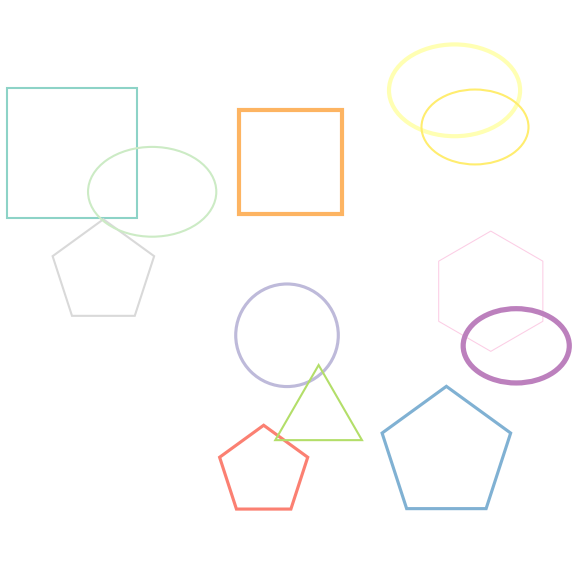[{"shape": "square", "thickness": 1, "radius": 0.56, "center": [0.124, 0.734]}, {"shape": "oval", "thickness": 2, "radius": 0.57, "center": [0.787, 0.843]}, {"shape": "circle", "thickness": 1.5, "radius": 0.44, "center": [0.497, 0.419]}, {"shape": "pentagon", "thickness": 1.5, "radius": 0.4, "center": [0.457, 0.183]}, {"shape": "pentagon", "thickness": 1.5, "radius": 0.59, "center": [0.773, 0.213]}, {"shape": "square", "thickness": 2, "radius": 0.45, "center": [0.503, 0.719]}, {"shape": "triangle", "thickness": 1, "radius": 0.43, "center": [0.552, 0.28]}, {"shape": "hexagon", "thickness": 0.5, "radius": 0.52, "center": [0.85, 0.495]}, {"shape": "pentagon", "thickness": 1, "radius": 0.46, "center": [0.179, 0.527]}, {"shape": "oval", "thickness": 2.5, "radius": 0.46, "center": [0.894, 0.4]}, {"shape": "oval", "thickness": 1, "radius": 0.56, "center": [0.263, 0.667]}, {"shape": "oval", "thickness": 1, "radius": 0.46, "center": [0.823, 0.779]}]